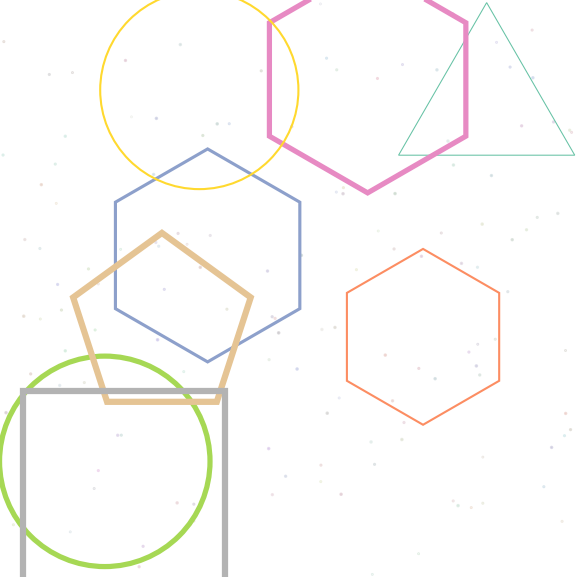[{"shape": "triangle", "thickness": 0.5, "radius": 0.88, "center": [0.843, 0.818]}, {"shape": "hexagon", "thickness": 1, "radius": 0.76, "center": [0.733, 0.416]}, {"shape": "hexagon", "thickness": 1.5, "radius": 0.92, "center": [0.36, 0.557]}, {"shape": "hexagon", "thickness": 2.5, "radius": 0.98, "center": [0.637, 0.862]}, {"shape": "circle", "thickness": 2.5, "radius": 0.91, "center": [0.181, 0.2]}, {"shape": "circle", "thickness": 1, "radius": 0.86, "center": [0.345, 0.843]}, {"shape": "pentagon", "thickness": 3, "radius": 0.81, "center": [0.28, 0.434]}, {"shape": "square", "thickness": 3, "radius": 0.87, "center": [0.214, 0.148]}]